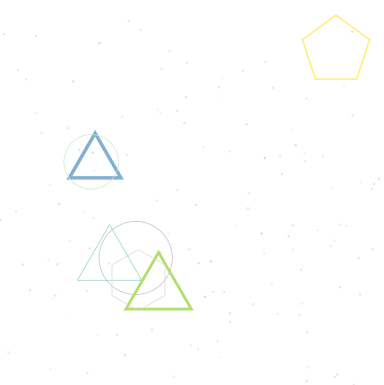[{"shape": "triangle", "thickness": 0.5, "radius": 0.48, "center": [0.285, 0.32]}, {"shape": "circle", "thickness": 0.5, "radius": 0.48, "center": [0.352, 0.33]}, {"shape": "triangle", "thickness": 2.5, "radius": 0.39, "center": [0.247, 0.577]}, {"shape": "triangle", "thickness": 2, "radius": 0.49, "center": [0.412, 0.246]}, {"shape": "hexagon", "thickness": 0.5, "radius": 0.4, "center": [0.36, 0.272]}, {"shape": "circle", "thickness": 0.5, "radius": 0.35, "center": [0.237, 0.579]}, {"shape": "pentagon", "thickness": 1, "radius": 0.46, "center": [0.873, 0.869]}]